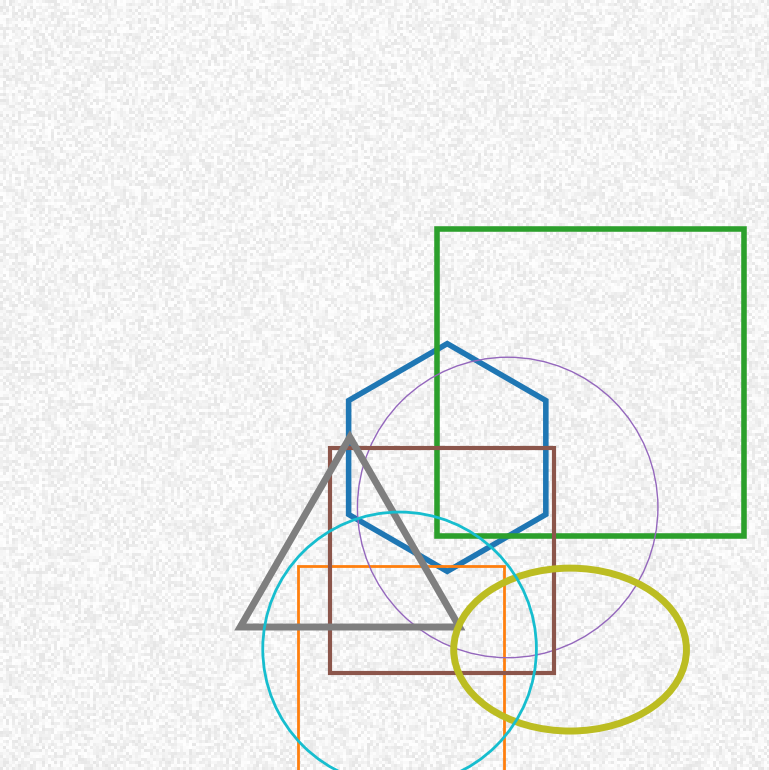[{"shape": "hexagon", "thickness": 2, "radius": 0.74, "center": [0.581, 0.406]}, {"shape": "square", "thickness": 1, "radius": 0.67, "center": [0.521, 0.131]}, {"shape": "square", "thickness": 2, "radius": 1.0, "center": [0.767, 0.503]}, {"shape": "circle", "thickness": 0.5, "radius": 0.98, "center": [0.659, 0.341]}, {"shape": "square", "thickness": 1.5, "radius": 0.73, "center": [0.574, 0.272]}, {"shape": "triangle", "thickness": 2.5, "radius": 0.82, "center": [0.454, 0.268]}, {"shape": "oval", "thickness": 2.5, "radius": 0.76, "center": [0.74, 0.156]}, {"shape": "circle", "thickness": 1, "radius": 0.89, "center": [0.519, 0.157]}]